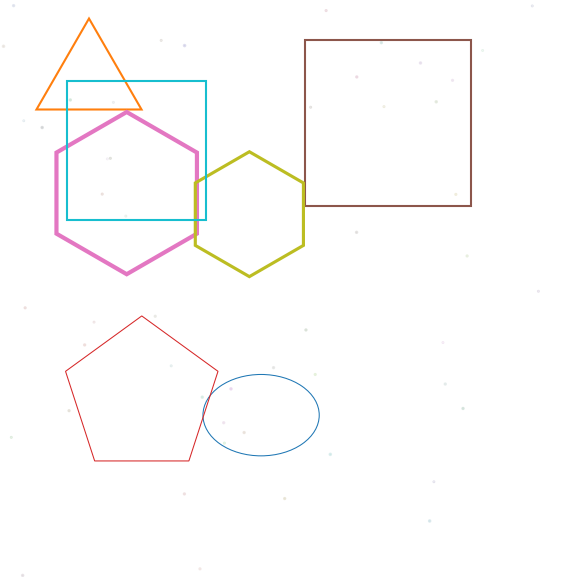[{"shape": "oval", "thickness": 0.5, "radius": 0.5, "center": [0.452, 0.28]}, {"shape": "triangle", "thickness": 1, "radius": 0.53, "center": [0.154, 0.862]}, {"shape": "pentagon", "thickness": 0.5, "radius": 0.69, "center": [0.245, 0.313]}, {"shape": "square", "thickness": 1, "radius": 0.72, "center": [0.672, 0.787]}, {"shape": "hexagon", "thickness": 2, "radius": 0.7, "center": [0.219, 0.665]}, {"shape": "hexagon", "thickness": 1.5, "radius": 0.54, "center": [0.432, 0.628]}, {"shape": "square", "thickness": 1, "radius": 0.6, "center": [0.236, 0.739]}]